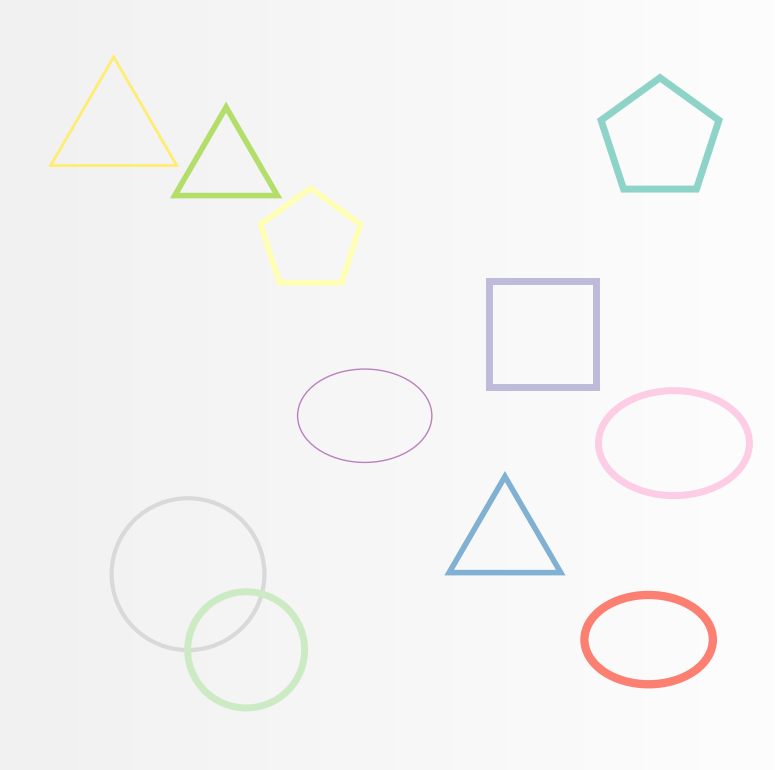[{"shape": "pentagon", "thickness": 2.5, "radius": 0.4, "center": [0.852, 0.819]}, {"shape": "pentagon", "thickness": 2, "radius": 0.34, "center": [0.401, 0.688]}, {"shape": "square", "thickness": 2.5, "radius": 0.34, "center": [0.7, 0.566]}, {"shape": "oval", "thickness": 3, "radius": 0.41, "center": [0.837, 0.169]}, {"shape": "triangle", "thickness": 2, "radius": 0.42, "center": [0.652, 0.298]}, {"shape": "triangle", "thickness": 2, "radius": 0.38, "center": [0.292, 0.784]}, {"shape": "oval", "thickness": 2.5, "radius": 0.49, "center": [0.87, 0.425]}, {"shape": "circle", "thickness": 1.5, "radius": 0.49, "center": [0.243, 0.254]}, {"shape": "oval", "thickness": 0.5, "radius": 0.43, "center": [0.471, 0.46]}, {"shape": "circle", "thickness": 2.5, "radius": 0.38, "center": [0.318, 0.156]}, {"shape": "triangle", "thickness": 1, "radius": 0.47, "center": [0.147, 0.832]}]